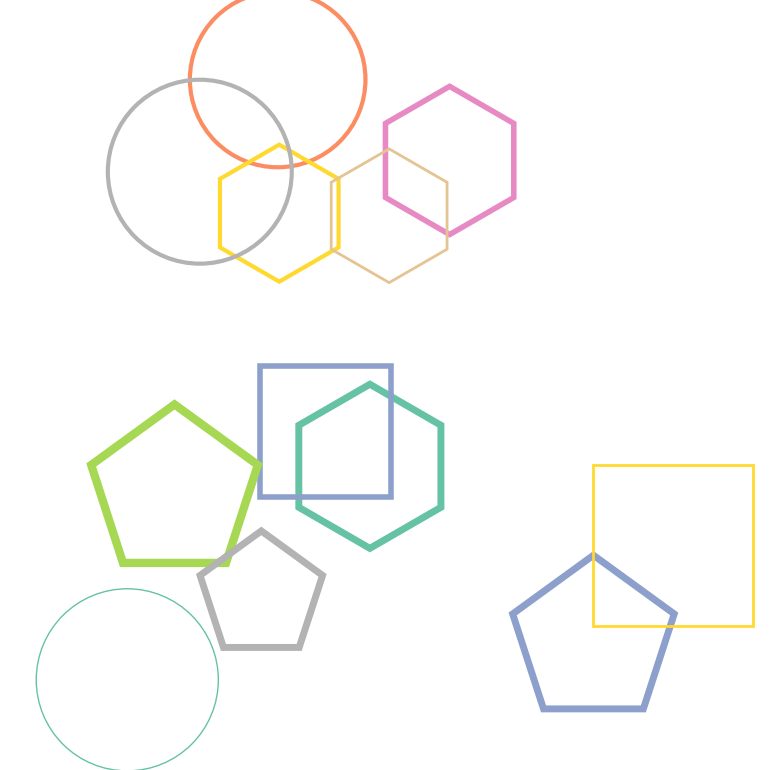[{"shape": "hexagon", "thickness": 2.5, "radius": 0.53, "center": [0.48, 0.394]}, {"shape": "circle", "thickness": 0.5, "radius": 0.59, "center": [0.165, 0.117]}, {"shape": "circle", "thickness": 1.5, "radius": 0.57, "center": [0.361, 0.897]}, {"shape": "pentagon", "thickness": 2.5, "radius": 0.55, "center": [0.771, 0.169]}, {"shape": "square", "thickness": 2, "radius": 0.42, "center": [0.423, 0.44]}, {"shape": "hexagon", "thickness": 2, "radius": 0.48, "center": [0.584, 0.792]}, {"shape": "pentagon", "thickness": 3, "radius": 0.57, "center": [0.227, 0.361]}, {"shape": "hexagon", "thickness": 1.5, "radius": 0.44, "center": [0.363, 0.723]}, {"shape": "square", "thickness": 1, "radius": 0.52, "center": [0.874, 0.291]}, {"shape": "hexagon", "thickness": 1, "radius": 0.43, "center": [0.505, 0.72]}, {"shape": "pentagon", "thickness": 2.5, "radius": 0.42, "center": [0.339, 0.227]}, {"shape": "circle", "thickness": 1.5, "radius": 0.6, "center": [0.259, 0.777]}]